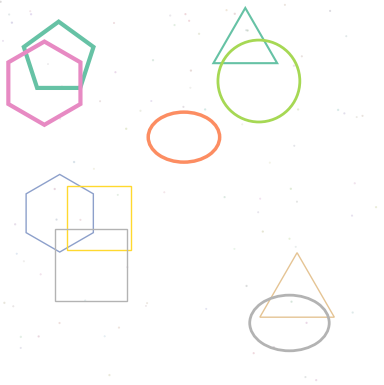[{"shape": "triangle", "thickness": 1.5, "radius": 0.48, "center": [0.637, 0.884]}, {"shape": "pentagon", "thickness": 3, "radius": 0.48, "center": [0.152, 0.849]}, {"shape": "oval", "thickness": 2.5, "radius": 0.46, "center": [0.478, 0.644]}, {"shape": "hexagon", "thickness": 1, "radius": 0.5, "center": [0.155, 0.446]}, {"shape": "hexagon", "thickness": 3, "radius": 0.54, "center": [0.115, 0.784]}, {"shape": "circle", "thickness": 2, "radius": 0.53, "center": [0.672, 0.79]}, {"shape": "square", "thickness": 1, "radius": 0.42, "center": [0.257, 0.434]}, {"shape": "triangle", "thickness": 1, "radius": 0.56, "center": [0.772, 0.232]}, {"shape": "oval", "thickness": 2, "radius": 0.52, "center": [0.752, 0.161]}, {"shape": "square", "thickness": 1, "radius": 0.47, "center": [0.236, 0.311]}]